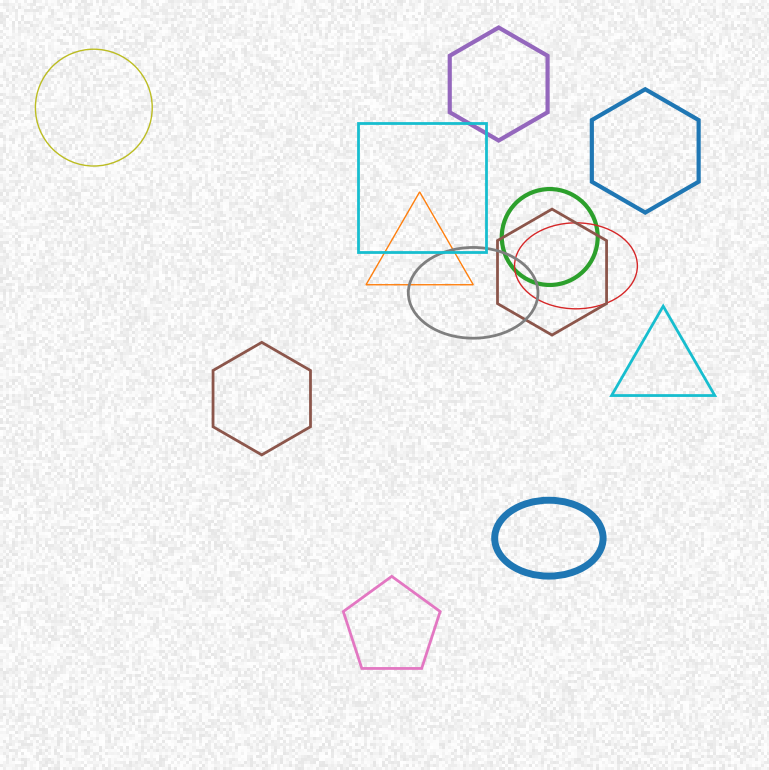[{"shape": "hexagon", "thickness": 1.5, "radius": 0.4, "center": [0.838, 0.804]}, {"shape": "oval", "thickness": 2.5, "radius": 0.35, "center": [0.713, 0.301]}, {"shape": "triangle", "thickness": 0.5, "radius": 0.4, "center": [0.545, 0.67]}, {"shape": "circle", "thickness": 1.5, "radius": 0.31, "center": [0.714, 0.692]}, {"shape": "oval", "thickness": 0.5, "radius": 0.4, "center": [0.748, 0.655]}, {"shape": "hexagon", "thickness": 1.5, "radius": 0.37, "center": [0.648, 0.891]}, {"shape": "hexagon", "thickness": 1, "radius": 0.41, "center": [0.717, 0.647]}, {"shape": "hexagon", "thickness": 1, "radius": 0.37, "center": [0.34, 0.482]}, {"shape": "pentagon", "thickness": 1, "radius": 0.33, "center": [0.509, 0.185]}, {"shape": "oval", "thickness": 1, "radius": 0.42, "center": [0.614, 0.62]}, {"shape": "circle", "thickness": 0.5, "radius": 0.38, "center": [0.122, 0.86]}, {"shape": "square", "thickness": 1, "radius": 0.42, "center": [0.548, 0.756]}, {"shape": "triangle", "thickness": 1, "radius": 0.39, "center": [0.861, 0.525]}]